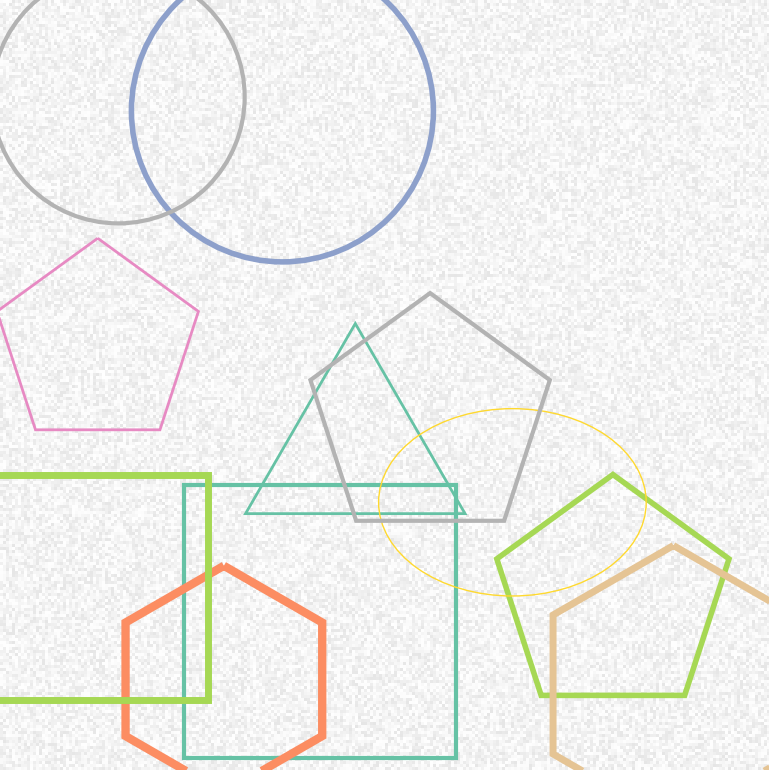[{"shape": "square", "thickness": 1.5, "radius": 0.88, "center": [0.415, 0.193]}, {"shape": "triangle", "thickness": 1, "radius": 0.82, "center": [0.461, 0.415]}, {"shape": "hexagon", "thickness": 3, "radius": 0.74, "center": [0.291, 0.118]}, {"shape": "circle", "thickness": 2, "radius": 0.98, "center": [0.367, 0.856]}, {"shape": "pentagon", "thickness": 1, "radius": 0.69, "center": [0.127, 0.553]}, {"shape": "pentagon", "thickness": 2, "radius": 0.79, "center": [0.796, 0.225]}, {"shape": "square", "thickness": 2.5, "radius": 0.73, "center": [0.124, 0.237]}, {"shape": "oval", "thickness": 0.5, "radius": 0.87, "center": [0.665, 0.348]}, {"shape": "hexagon", "thickness": 2.5, "radius": 0.9, "center": [0.875, 0.111]}, {"shape": "circle", "thickness": 1.5, "radius": 0.82, "center": [0.154, 0.874]}, {"shape": "pentagon", "thickness": 1.5, "radius": 0.82, "center": [0.559, 0.456]}]